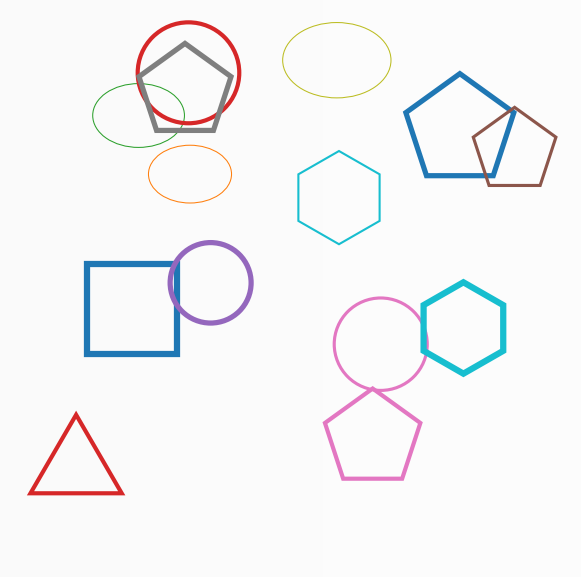[{"shape": "square", "thickness": 3, "radius": 0.39, "center": [0.227, 0.465]}, {"shape": "pentagon", "thickness": 2.5, "radius": 0.49, "center": [0.791, 0.774]}, {"shape": "oval", "thickness": 0.5, "radius": 0.36, "center": [0.327, 0.698]}, {"shape": "oval", "thickness": 0.5, "radius": 0.39, "center": [0.238, 0.799]}, {"shape": "triangle", "thickness": 2, "radius": 0.45, "center": [0.131, 0.19]}, {"shape": "circle", "thickness": 2, "radius": 0.44, "center": [0.324, 0.873]}, {"shape": "circle", "thickness": 2.5, "radius": 0.35, "center": [0.362, 0.509]}, {"shape": "pentagon", "thickness": 1.5, "radius": 0.37, "center": [0.885, 0.738]}, {"shape": "pentagon", "thickness": 2, "radius": 0.43, "center": [0.641, 0.24]}, {"shape": "circle", "thickness": 1.5, "radius": 0.4, "center": [0.655, 0.403]}, {"shape": "pentagon", "thickness": 2.5, "radius": 0.42, "center": [0.318, 0.841]}, {"shape": "oval", "thickness": 0.5, "radius": 0.47, "center": [0.579, 0.895]}, {"shape": "hexagon", "thickness": 1, "radius": 0.4, "center": [0.583, 0.657]}, {"shape": "hexagon", "thickness": 3, "radius": 0.4, "center": [0.797, 0.431]}]